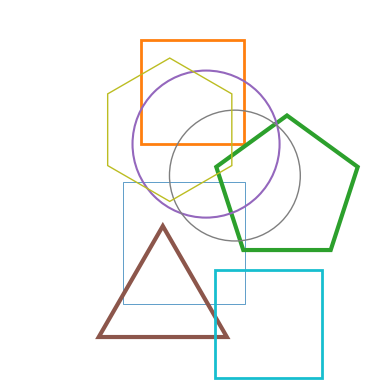[{"shape": "square", "thickness": 0.5, "radius": 0.79, "center": [0.478, 0.368]}, {"shape": "square", "thickness": 2, "radius": 0.67, "center": [0.5, 0.761]}, {"shape": "pentagon", "thickness": 3, "radius": 0.97, "center": [0.745, 0.507]}, {"shape": "circle", "thickness": 1.5, "radius": 0.95, "center": [0.535, 0.626]}, {"shape": "triangle", "thickness": 3, "radius": 0.96, "center": [0.423, 0.221]}, {"shape": "circle", "thickness": 1, "radius": 0.85, "center": [0.61, 0.544]}, {"shape": "hexagon", "thickness": 1, "radius": 0.93, "center": [0.441, 0.663]}, {"shape": "square", "thickness": 2, "radius": 0.7, "center": [0.698, 0.159]}]